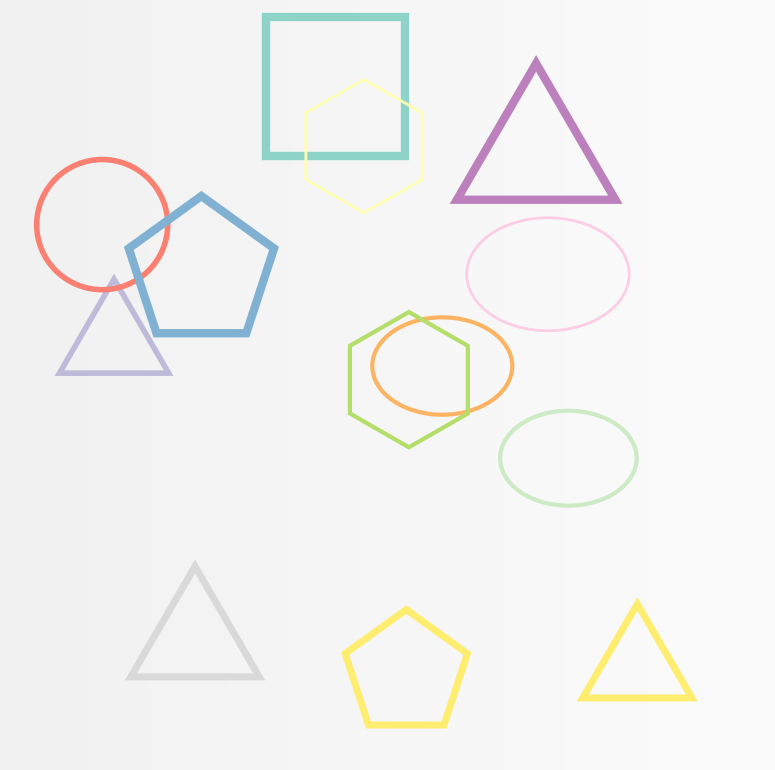[{"shape": "square", "thickness": 3, "radius": 0.45, "center": [0.433, 0.887]}, {"shape": "hexagon", "thickness": 1, "radius": 0.43, "center": [0.47, 0.81]}, {"shape": "triangle", "thickness": 2, "radius": 0.41, "center": [0.147, 0.556]}, {"shape": "circle", "thickness": 2, "radius": 0.42, "center": [0.132, 0.708]}, {"shape": "pentagon", "thickness": 3, "radius": 0.49, "center": [0.26, 0.647]}, {"shape": "oval", "thickness": 1.5, "radius": 0.45, "center": [0.571, 0.525]}, {"shape": "hexagon", "thickness": 1.5, "radius": 0.44, "center": [0.528, 0.507]}, {"shape": "oval", "thickness": 1, "radius": 0.52, "center": [0.707, 0.644]}, {"shape": "triangle", "thickness": 2.5, "radius": 0.48, "center": [0.252, 0.169]}, {"shape": "triangle", "thickness": 3, "radius": 0.59, "center": [0.692, 0.8]}, {"shape": "oval", "thickness": 1.5, "radius": 0.44, "center": [0.733, 0.405]}, {"shape": "pentagon", "thickness": 2.5, "radius": 0.41, "center": [0.524, 0.126]}, {"shape": "triangle", "thickness": 2.5, "radius": 0.41, "center": [0.822, 0.134]}]